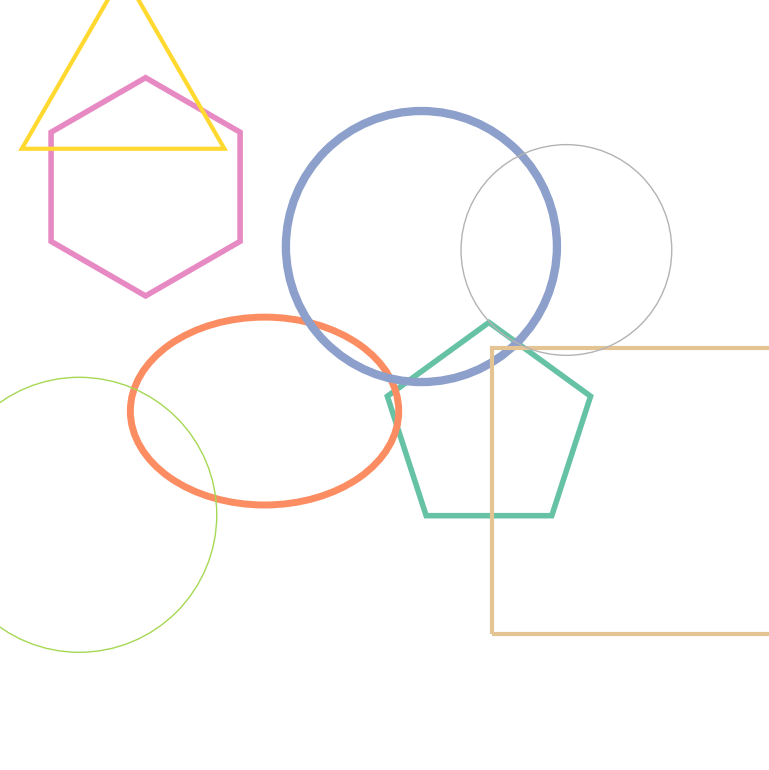[{"shape": "pentagon", "thickness": 2, "radius": 0.69, "center": [0.635, 0.443]}, {"shape": "oval", "thickness": 2.5, "radius": 0.87, "center": [0.344, 0.466]}, {"shape": "circle", "thickness": 3, "radius": 0.88, "center": [0.547, 0.68]}, {"shape": "hexagon", "thickness": 2, "radius": 0.71, "center": [0.189, 0.757]}, {"shape": "circle", "thickness": 0.5, "radius": 0.89, "center": [0.103, 0.331]}, {"shape": "triangle", "thickness": 1.5, "radius": 0.76, "center": [0.16, 0.883]}, {"shape": "square", "thickness": 1.5, "radius": 0.93, "center": [0.825, 0.363]}, {"shape": "circle", "thickness": 0.5, "radius": 0.68, "center": [0.736, 0.675]}]